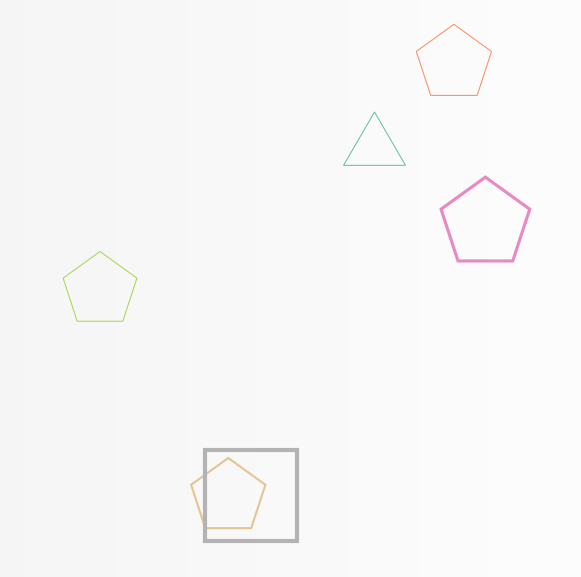[{"shape": "triangle", "thickness": 0.5, "radius": 0.31, "center": [0.644, 0.744]}, {"shape": "pentagon", "thickness": 0.5, "radius": 0.34, "center": [0.781, 0.889]}, {"shape": "pentagon", "thickness": 1.5, "radius": 0.4, "center": [0.835, 0.612]}, {"shape": "pentagon", "thickness": 0.5, "radius": 0.33, "center": [0.172, 0.497]}, {"shape": "pentagon", "thickness": 1, "radius": 0.34, "center": [0.393, 0.139]}, {"shape": "square", "thickness": 2, "radius": 0.4, "center": [0.432, 0.141]}]